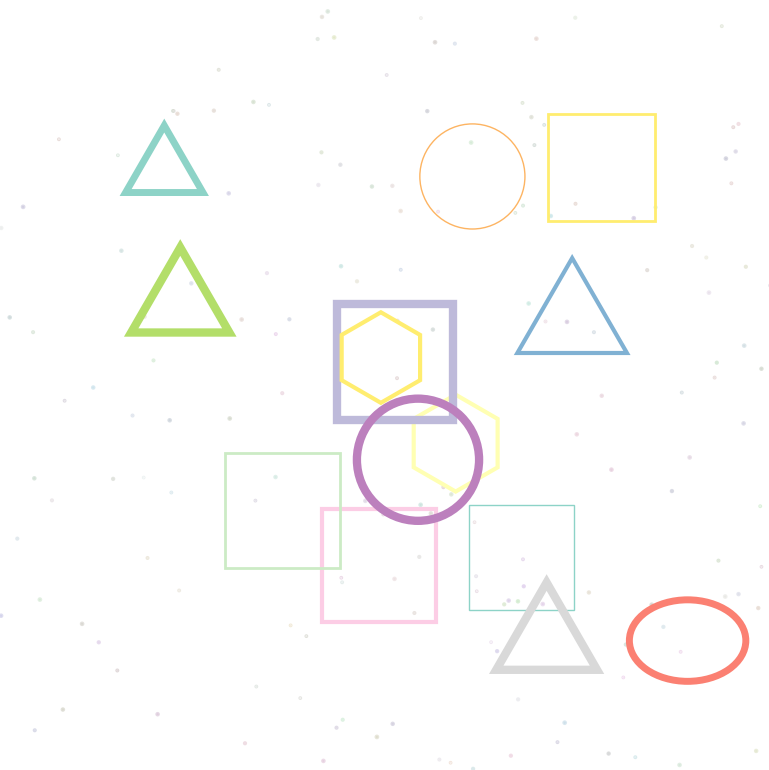[{"shape": "triangle", "thickness": 2.5, "radius": 0.29, "center": [0.213, 0.779]}, {"shape": "square", "thickness": 0.5, "radius": 0.34, "center": [0.677, 0.276]}, {"shape": "hexagon", "thickness": 1.5, "radius": 0.31, "center": [0.592, 0.425]}, {"shape": "square", "thickness": 3, "radius": 0.38, "center": [0.513, 0.53]}, {"shape": "oval", "thickness": 2.5, "radius": 0.38, "center": [0.893, 0.168]}, {"shape": "triangle", "thickness": 1.5, "radius": 0.41, "center": [0.743, 0.583]}, {"shape": "circle", "thickness": 0.5, "radius": 0.34, "center": [0.613, 0.771]}, {"shape": "triangle", "thickness": 3, "radius": 0.37, "center": [0.234, 0.605]}, {"shape": "square", "thickness": 1.5, "radius": 0.37, "center": [0.492, 0.266]}, {"shape": "triangle", "thickness": 3, "radius": 0.38, "center": [0.71, 0.168]}, {"shape": "circle", "thickness": 3, "radius": 0.4, "center": [0.543, 0.403]}, {"shape": "square", "thickness": 1, "radius": 0.37, "center": [0.367, 0.337]}, {"shape": "hexagon", "thickness": 1.5, "radius": 0.29, "center": [0.495, 0.536]}, {"shape": "square", "thickness": 1, "radius": 0.35, "center": [0.781, 0.783]}]